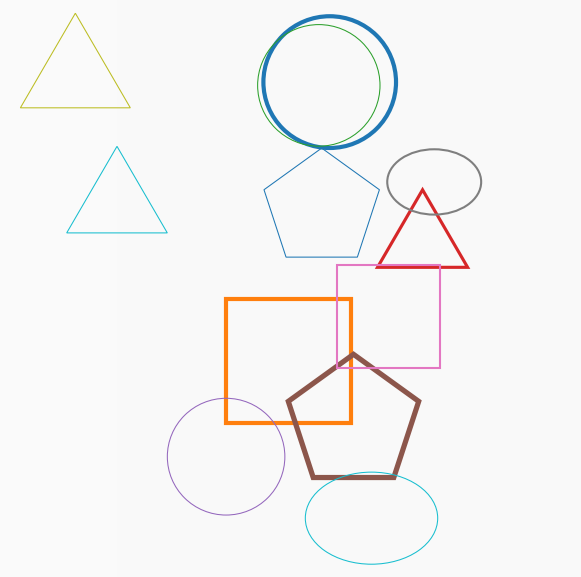[{"shape": "pentagon", "thickness": 0.5, "radius": 0.52, "center": [0.553, 0.638]}, {"shape": "circle", "thickness": 2, "radius": 0.57, "center": [0.567, 0.857]}, {"shape": "square", "thickness": 2, "radius": 0.54, "center": [0.496, 0.374]}, {"shape": "circle", "thickness": 0.5, "radius": 0.53, "center": [0.549, 0.851]}, {"shape": "triangle", "thickness": 1.5, "radius": 0.45, "center": [0.727, 0.581]}, {"shape": "circle", "thickness": 0.5, "radius": 0.51, "center": [0.389, 0.208]}, {"shape": "pentagon", "thickness": 2.5, "radius": 0.59, "center": [0.608, 0.268]}, {"shape": "square", "thickness": 1, "radius": 0.44, "center": [0.669, 0.451]}, {"shape": "oval", "thickness": 1, "radius": 0.4, "center": [0.747, 0.684]}, {"shape": "triangle", "thickness": 0.5, "radius": 0.55, "center": [0.13, 0.867]}, {"shape": "triangle", "thickness": 0.5, "radius": 0.5, "center": [0.201, 0.646]}, {"shape": "oval", "thickness": 0.5, "radius": 0.57, "center": [0.639, 0.102]}]